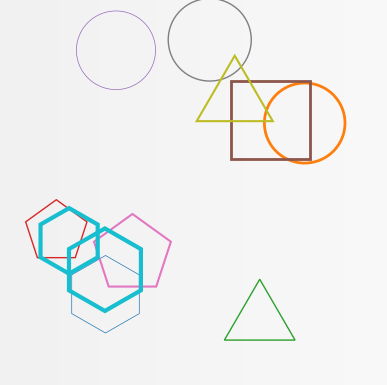[{"shape": "hexagon", "thickness": 0.5, "radius": 0.5, "center": [0.272, 0.236]}, {"shape": "circle", "thickness": 2, "radius": 0.52, "center": [0.786, 0.68]}, {"shape": "triangle", "thickness": 1, "radius": 0.53, "center": [0.67, 0.169]}, {"shape": "pentagon", "thickness": 1, "radius": 0.42, "center": [0.145, 0.398]}, {"shape": "circle", "thickness": 0.5, "radius": 0.51, "center": [0.299, 0.869]}, {"shape": "square", "thickness": 2, "radius": 0.51, "center": [0.697, 0.688]}, {"shape": "pentagon", "thickness": 1.5, "radius": 0.52, "center": [0.342, 0.34]}, {"shape": "circle", "thickness": 1, "radius": 0.54, "center": [0.541, 0.897]}, {"shape": "triangle", "thickness": 1.5, "radius": 0.57, "center": [0.606, 0.742]}, {"shape": "hexagon", "thickness": 3, "radius": 0.43, "center": [0.178, 0.374]}, {"shape": "hexagon", "thickness": 3, "radius": 0.54, "center": [0.271, 0.299]}]